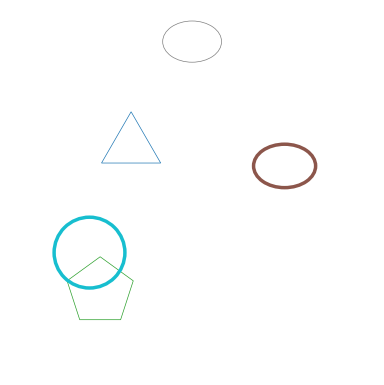[{"shape": "triangle", "thickness": 0.5, "radius": 0.44, "center": [0.341, 0.621]}, {"shape": "pentagon", "thickness": 0.5, "radius": 0.45, "center": [0.26, 0.243]}, {"shape": "oval", "thickness": 2.5, "radius": 0.4, "center": [0.739, 0.569]}, {"shape": "oval", "thickness": 0.5, "radius": 0.38, "center": [0.499, 0.892]}, {"shape": "circle", "thickness": 2.5, "radius": 0.46, "center": [0.232, 0.344]}]